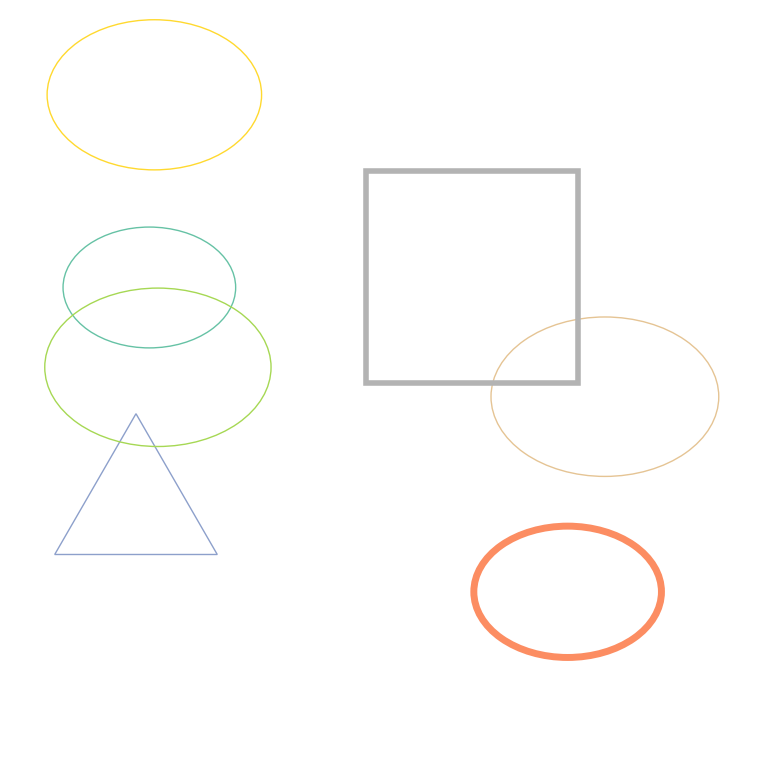[{"shape": "oval", "thickness": 0.5, "radius": 0.56, "center": [0.194, 0.627]}, {"shape": "oval", "thickness": 2.5, "radius": 0.61, "center": [0.737, 0.231]}, {"shape": "triangle", "thickness": 0.5, "radius": 0.61, "center": [0.177, 0.341]}, {"shape": "oval", "thickness": 0.5, "radius": 0.73, "center": [0.205, 0.523]}, {"shape": "oval", "thickness": 0.5, "radius": 0.7, "center": [0.2, 0.877]}, {"shape": "oval", "thickness": 0.5, "radius": 0.74, "center": [0.786, 0.485]}, {"shape": "square", "thickness": 2, "radius": 0.69, "center": [0.614, 0.64]}]